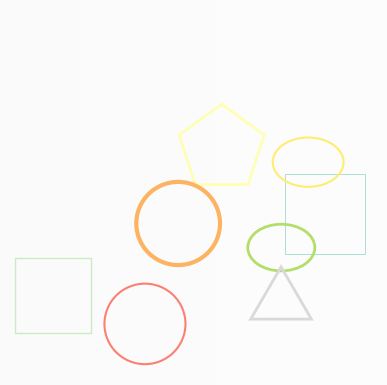[{"shape": "square", "thickness": 0.5, "radius": 0.52, "center": [0.838, 0.444]}, {"shape": "pentagon", "thickness": 2, "radius": 0.58, "center": [0.572, 0.614]}, {"shape": "circle", "thickness": 1.5, "radius": 0.52, "center": [0.374, 0.159]}, {"shape": "circle", "thickness": 3, "radius": 0.54, "center": [0.46, 0.42]}, {"shape": "oval", "thickness": 2, "radius": 0.43, "center": [0.726, 0.357]}, {"shape": "triangle", "thickness": 2, "radius": 0.45, "center": [0.725, 0.216]}, {"shape": "square", "thickness": 1, "radius": 0.49, "center": [0.136, 0.233]}, {"shape": "oval", "thickness": 1.5, "radius": 0.46, "center": [0.795, 0.579]}]